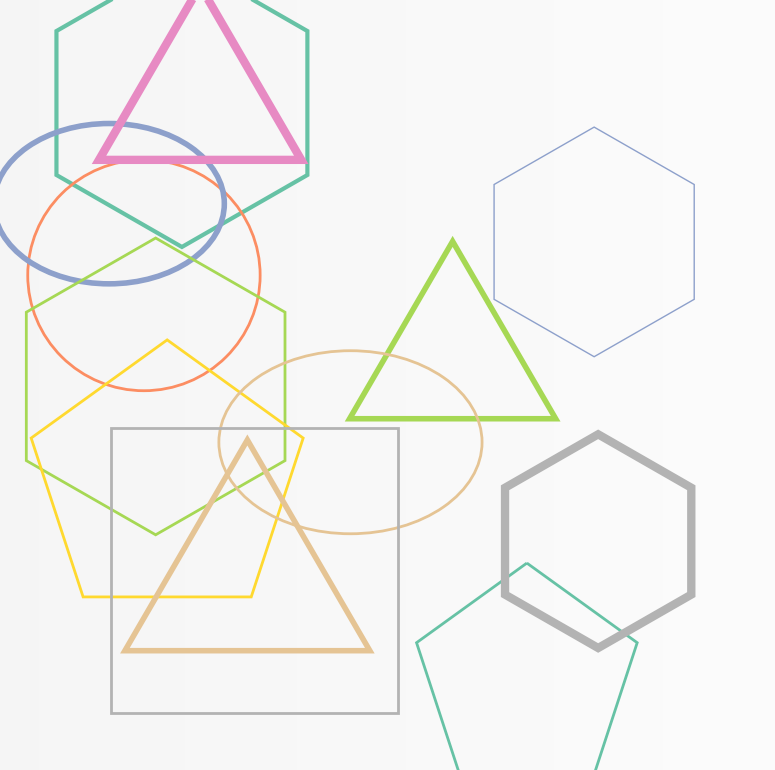[{"shape": "pentagon", "thickness": 1, "radius": 0.75, "center": [0.68, 0.119]}, {"shape": "hexagon", "thickness": 1.5, "radius": 0.93, "center": [0.235, 0.866]}, {"shape": "circle", "thickness": 1, "radius": 0.75, "center": [0.186, 0.643]}, {"shape": "hexagon", "thickness": 0.5, "radius": 0.75, "center": [0.767, 0.686]}, {"shape": "oval", "thickness": 2, "radius": 0.74, "center": [0.141, 0.735]}, {"shape": "triangle", "thickness": 3, "radius": 0.75, "center": [0.258, 0.868]}, {"shape": "triangle", "thickness": 2, "radius": 0.77, "center": [0.584, 0.533]}, {"shape": "hexagon", "thickness": 1, "radius": 0.96, "center": [0.201, 0.498]}, {"shape": "pentagon", "thickness": 1, "radius": 0.92, "center": [0.216, 0.374]}, {"shape": "oval", "thickness": 1, "radius": 0.85, "center": [0.452, 0.426]}, {"shape": "triangle", "thickness": 2, "radius": 0.91, "center": [0.319, 0.246]}, {"shape": "square", "thickness": 1, "radius": 0.93, "center": [0.328, 0.259]}, {"shape": "hexagon", "thickness": 3, "radius": 0.69, "center": [0.772, 0.297]}]